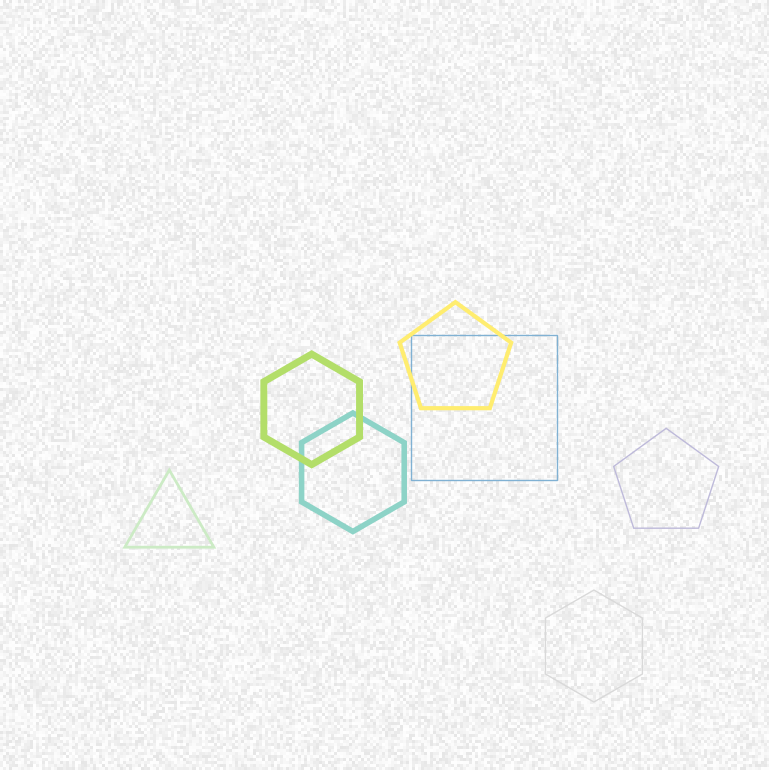[{"shape": "hexagon", "thickness": 2, "radius": 0.38, "center": [0.458, 0.387]}, {"shape": "pentagon", "thickness": 0.5, "radius": 0.36, "center": [0.865, 0.372]}, {"shape": "square", "thickness": 0.5, "radius": 0.47, "center": [0.629, 0.471]}, {"shape": "hexagon", "thickness": 2.5, "radius": 0.36, "center": [0.405, 0.468]}, {"shape": "hexagon", "thickness": 0.5, "radius": 0.36, "center": [0.771, 0.161]}, {"shape": "triangle", "thickness": 1, "radius": 0.33, "center": [0.22, 0.323]}, {"shape": "pentagon", "thickness": 1.5, "radius": 0.38, "center": [0.591, 0.531]}]